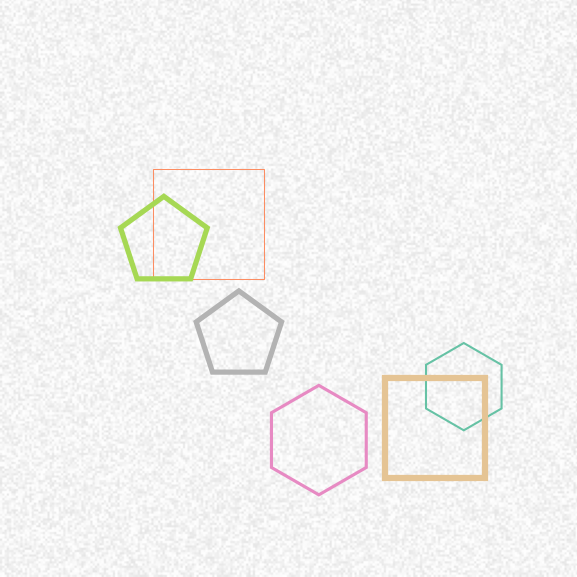[{"shape": "hexagon", "thickness": 1, "radius": 0.38, "center": [0.803, 0.33]}, {"shape": "square", "thickness": 0.5, "radius": 0.48, "center": [0.361, 0.611]}, {"shape": "hexagon", "thickness": 1.5, "radius": 0.47, "center": [0.552, 0.237]}, {"shape": "pentagon", "thickness": 2.5, "radius": 0.39, "center": [0.284, 0.58]}, {"shape": "square", "thickness": 3, "radius": 0.43, "center": [0.753, 0.258]}, {"shape": "pentagon", "thickness": 2.5, "radius": 0.39, "center": [0.414, 0.418]}]